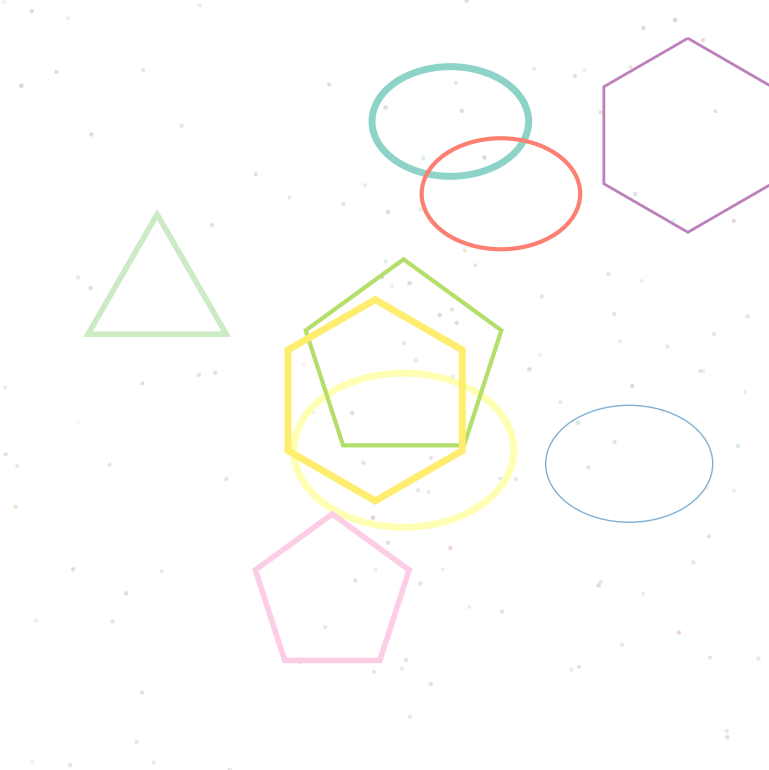[{"shape": "oval", "thickness": 2.5, "radius": 0.51, "center": [0.585, 0.842]}, {"shape": "oval", "thickness": 2.5, "radius": 0.71, "center": [0.524, 0.415]}, {"shape": "oval", "thickness": 1.5, "radius": 0.51, "center": [0.651, 0.748]}, {"shape": "oval", "thickness": 0.5, "radius": 0.54, "center": [0.817, 0.398]}, {"shape": "pentagon", "thickness": 1.5, "radius": 0.67, "center": [0.524, 0.53]}, {"shape": "pentagon", "thickness": 2, "radius": 0.53, "center": [0.432, 0.227]}, {"shape": "hexagon", "thickness": 1, "radius": 0.63, "center": [0.893, 0.824]}, {"shape": "triangle", "thickness": 2, "radius": 0.52, "center": [0.204, 0.618]}, {"shape": "hexagon", "thickness": 2.5, "radius": 0.65, "center": [0.487, 0.48]}]